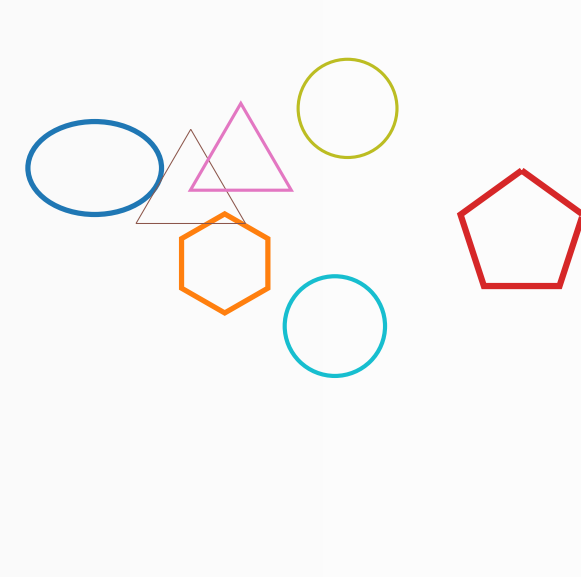[{"shape": "oval", "thickness": 2.5, "radius": 0.57, "center": [0.163, 0.708]}, {"shape": "hexagon", "thickness": 2.5, "radius": 0.43, "center": [0.387, 0.543]}, {"shape": "pentagon", "thickness": 3, "radius": 0.55, "center": [0.898, 0.593]}, {"shape": "triangle", "thickness": 0.5, "radius": 0.54, "center": [0.328, 0.667]}, {"shape": "triangle", "thickness": 1.5, "radius": 0.5, "center": [0.414, 0.72]}, {"shape": "circle", "thickness": 1.5, "radius": 0.43, "center": [0.598, 0.811]}, {"shape": "circle", "thickness": 2, "radius": 0.43, "center": [0.576, 0.434]}]